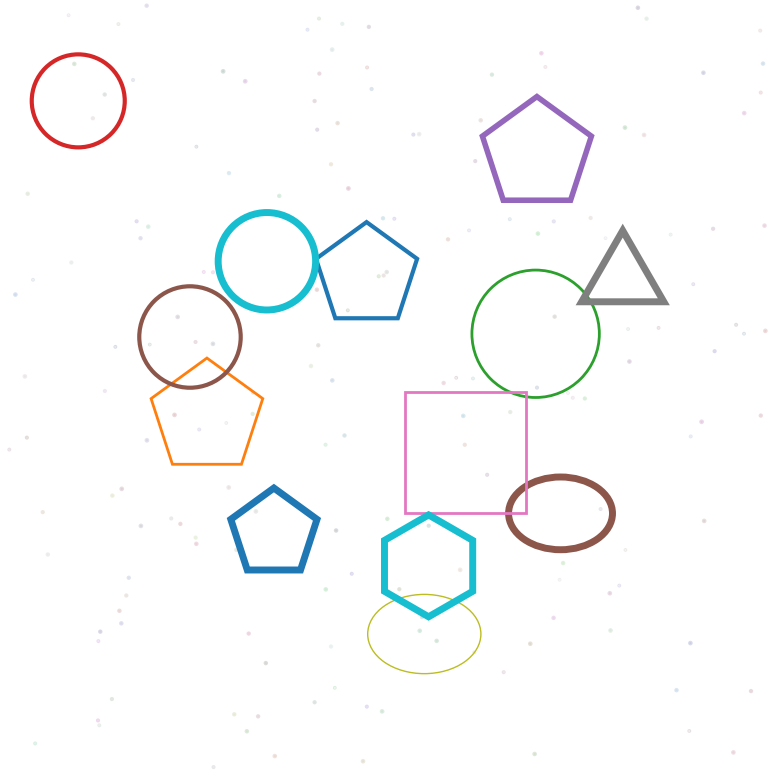[{"shape": "pentagon", "thickness": 2.5, "radius": 0.29, "center": [0.356, 0.307]}, {"shape": "pentagon", "thickness": 1.5, "radius": 0.35, "center": [0.476, 0.643]}, {"shape": "pentagon", "thickness": 1, "radius": 0.38, "center": [0.269, 0.459]}, {"shape": "circle", "thickness": 1, "radius": 0.41, "center": [0.696, 0.567]}, {"shape": "circle", "thickness": 1.5, "radius": 0.3, "center": [0.102, 0.869]}, {"shape": "pentagon", "thickness": 2, "radius": 0.37, "center": [0.697, 0.8]}, {"shape": "circle", "thickness": 1.5, "radius": 0.33, "center": [0.247, 0.562]}, {"shape": "oval", "thickness": 2.5, "radius": 0.34, "center": [0.728, 0.333]}, {"shape": "square", "thickness": 1, "radius": 0.39, "center": [0.605, 0.413]}, {"shape": "triangle", "thickness": 2.5, "radius": 0.31, "center": [0.809, 0.639]}, {"shape": "oval", "thickness": 0.5, "radius": 0.37, "center": [0.551, 0.177]}, {"shape": "circle", "thickness": 2.5, "radius": 0.32, "center": [0.347, 0.661]}, {"shape": "hexagon", "thickness": 2.5, "radius": 0.33, "center": [0.557, 0.265]}]